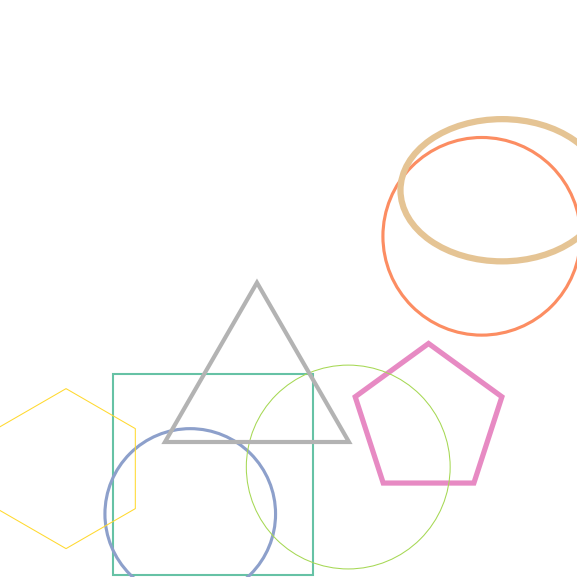[{"shape": "square", "thickness": 1, "radius": 0.87, "center": [0.369, 0.178]}, {"shape": "circle", "thickness": 1.5, "radius": 0.86, "center": [0.834, 0.59]}, {"shape": "circle", "thickness": 1.5, "radius": 0.74, "center": [0.329, 0.109]}, {"shape": "pentagon", "thickness": 2.5, "radius": 0.67, "center": [0.742, 0.271]}, {"shape": "circle", "thickness": 0.5, "radius": 0.88, "center": [0.603, 0.19]}, {"shape": "hexagon", "thickness": 0.5, "radius": 0.69, "center": [0.114, 0.188]}, {"shape": "oval", "thickness": 3, "radius": 0.88, "center": [0.869, 0.67]}, {"shape": "triangle", "thickness": 2, "radius": 0.92, "center": [0.445, 0.326]}]